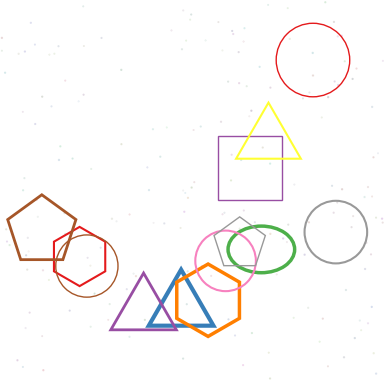[{"shape": "hexagon", "thickness": 1.5, "radius": 0.38, "center": [0.207, 0.334]}, {"shape": "circle", "thickness": 1, "radius": 0.48, "center": [0.813, 0.844]}, {"shape": "triangle", "thickness": 3, "radius": 0.49, "center": [0.47, 0.203]}, {"shape": "oval", "thickness": 2.5, "radius": 0.43, "center": [0.679, 0.352]}, {"shape": "square", "thickness": 1, "radius": 0.42, "center": [0.648, 0.564]}, {"shape": "triangle", "thickness": 2, "radius": 0.49, "center": [0.373, 0.192]}, {"shape": "hexagon", "thickness": 2.5, "radius": 0.47, "center": [0.541, 0.22]}, {"shape": "triangle", "thickness": 1.5, "radius": 0.49, "center": [0.697, 0.636]}, {"shape": "pentagon", "thickness": 2, "radius": 0.47, "center": [0.109, 0.401]}, {"shape": "circle", "thickness": 1, "radius": 0.4, "center": [0.226, 0.309]}, {"shape": "circle", "thickness": 1.5, "radius": 0.39, "center": [0.586, 0.322]}, {"shape": "pentagon", "thickness": 1, "radius": 0.35, "center": [0.623, 0.367]}, {"shape": "circle", "thickness": 1.5, "radius": 0.41, "center": [0.872, 0.397]}]